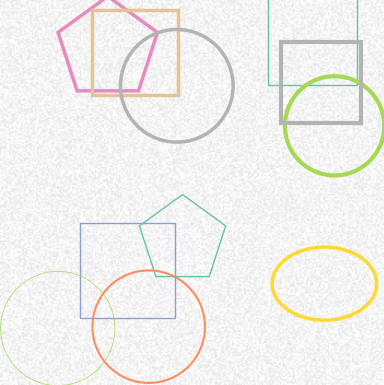[{"shape": "square", "thickness": 1, "radius": 0.58, "center": [0.811, 0.895]}, {"shape": "pentagon", "thickness": 1, "radius": 0.59, "center": [0.474, 0.377]}, {"shape": "circle", "thickness": 1.5, "radius": 0.73, "center": [0.386, 0.151]}, {"shape": "square", "thickness": 1, "radius": 0.61, "center": [0.332, 0.298]}, {"shape": "pentagon", "thickness": 2.5, "radius": 0.68, "center": [0.28, 0.874]}, {"shape": "circle", "thickness": 3, "radius": 0.64, "center": [0.869, 0.673]}, {"shape": "circle", "thickness": 0.5, "radius": 0.74, "center": [0.15, 0.147]}, {"shape": "oval", "thickness": 2.5, "radius": 0.68, "center": [0.843, 0.263]}, {"shape": "square", "thickness": 2.5, "radius": 0.55, "center": [0.35, 0.864]}, {"shape": "circle", "thickness": 2.5, "radius": 0.73, "center": [0.459, 0.777]}, {"shape": "square", "thickness": 3, "radius": 0.52, "center": [0.834, 0.786]}]